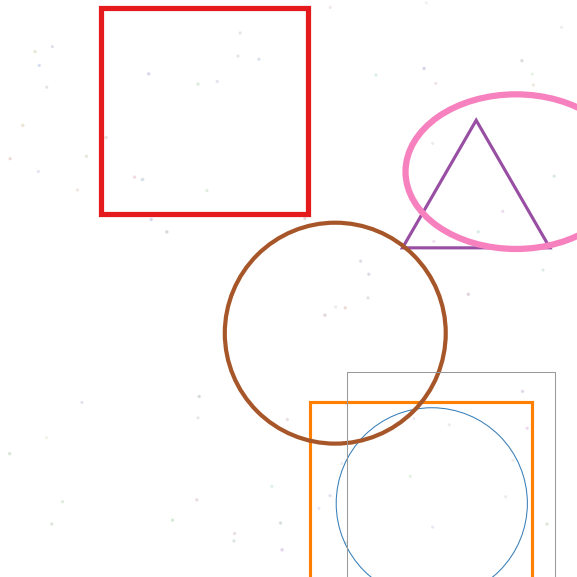[{"shape": "square", "thickness": 2.5, "radius": 0.9, "center": [0.353, 0.807]}, {"shape": "circle", "thickness": 0.5, "radius": 0.83, "center": [0.748, 0.128]}, {"shape": "triangle", "thickness": 1.5, "radius": 0.74, "center": [0.825, 0.644]}, {"shape": "square", "thickness": 1.5, "radius": 0.96, "center": [0.729, 0.11]}, {"shape": "circle", "thickness": 2, "radius": 0.96, "center": [0.581, 0.422]}, {"shape": "oval", "thickness": 3, "radius": 0.96, "center": [0.893, 0.702]}, {"shape": "square", "thickness": 0.5, "radius": 0.9, "center": [0.781, 0.175]}]